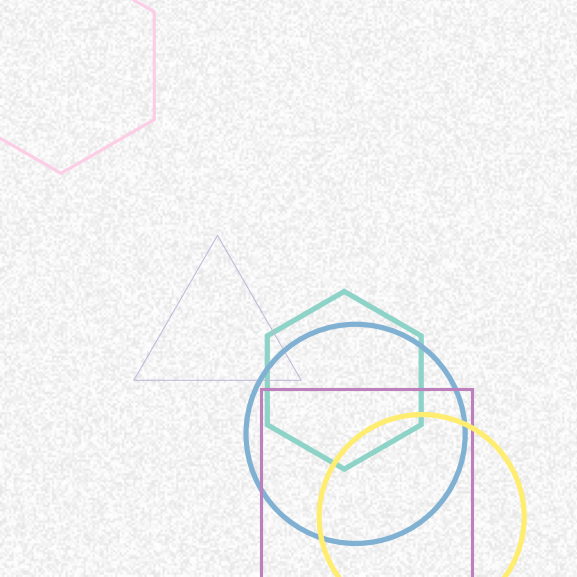[{"shape": "hexagon", "thickness": 2.5, "radius": 0.77, "center": [0.596, 0.341]}, {"shape": "triangle", "thickness": 0.5, "radius": 0.84, "center": [0.377, 0.424]}, {"shape": "circle", "thickness": 2.5, "radius": 0.95, "center": [0.616, 0.248]}, {"shape": "hexagon", "thickness": 1.5, "radius": 0.93, "center": [0.106, 0.885]}, {"shape": "square", "thickness": 1.5, "radius": 0.92, "center": [0.634, 0.143]}, {"shape": "circle", "thickness": 2.5, "radius": 0.89, "center": [0.73, 0.104]}]